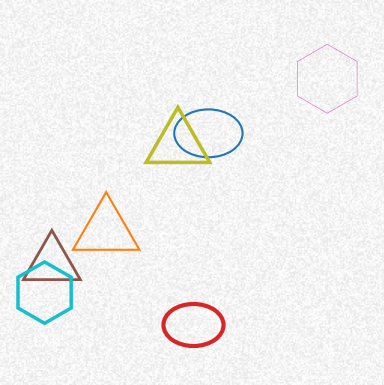[{"shape": "oval", "thickness": 1.5, "radius": 0.44, "center": [0.541, 0.654]}, {"shape": "triangle", "thickness": 1.5, "radius": 0.5, "center": [0.276, 0.401]}, {"shape": "oval", "thickness": 3, "radius": 0.39, "center": [0.503, 0.156]}, {"shape": "triangle", "thickness": 2, "radius": 0.43, "center": [0.135, 0.316]}, {"shape": "hexagon", "thickness": 0.5, "radius": 0.45, "center": [0.85, 0.795]}, {"shape": "triangle", "thickness": 2.5, "radius": 0.48, "center": [0.462, 0.626]}, {"shape": "hexagon", "thickness": 2.5, "radius": 0.4, "center": [0.116, 0.24]}]